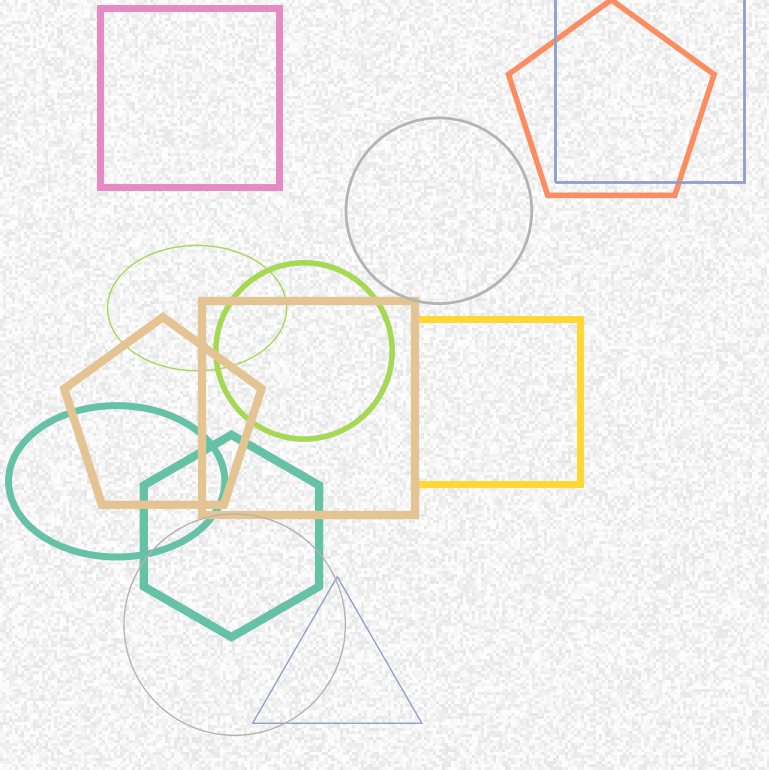[{"shape": "oval", "thickness": 2.5, "radius": 0.7, "center": [0.152, 0.375]}, {"shape": "hexagon", "thickness": 3, "radius": 0.66, "center": [0.301, 0.304]}, {"shape": "pentagon", "thickness": 2, "radius": 0.7, "center": [0.794, 0.86]}, {"shape": "square", "thickness": 1, "radius": 0.62, "center": [0.843, 0.886]}, {"shape": "triangle", "thickness": 0.5, "radius": 0.63, "center": [0.438, 0.124]}, {"shape": "square", "thickness": 2.5, "radius": 0.58, "center": [0.246, 0.873]}, {"shape": "oval", "thickness": 0.5, "radius": 0.58, "center": [0.256, 0.6]}, {"shape": "circle", "thickness": 2, "radius": 0.57, "center": [0.395, 0.544]}, {"shape": "square", "thickness": 2.5, "radius": 0.53, "center": [0.646, 0.479]}, {"shape": "square", "thickness": 3, "radius": 0.69, "center": [0.4, 0.47]}, {"shape": "pentagon", "thickness": 3, "radius": 0.67, "center": [0.212, 0.453]}, {"shape": "circle", "thickness": 1, "radius": 0.6, "center": [0.57, 0.726]}, {"shape": "circle", "thickness": 0.5, "radius": 0.72, "center": [0.305, 0.189]}]